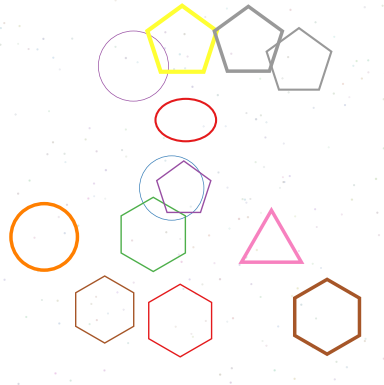[{"shape": "hexagon", "thickness": 1, "radius": 0.47, "center": [0.468, 0.167]}, {"shape": "oval", "thickness": 1.5, "radius": 0.39, "center": [0.483, 0.688]}, {"shape": "circle", "thickness": 0.5, "radius": 0.42, "center": [0.446, 0.512]}, {"shape": "hexagon", "thickness": 1, "radius": 0.48, "center": [0.398, 0.391]}, {"shape": "pentagon", "thickness": 1, "radius": 0.37, "center": [0.477, 0.508]}, {"shape": "circle", "thickness": 0.5, "radius": 0.46, "center": [0.347, 0.828]}, {"shape": "circle", "thickness": 2.5, "radius": 0.43, "center": [0.115, 0.385]}, {"shape": "pentagon", "thickness": 3, "radius": 0.47, "center": [0.473, 0.89]}, {"shape": "hexagon", "thickness": 1, "radius": 0.44, "center": [0.272, 0.196]}, {"shape": "hexagon", "thickness": 2.5, "radius": 0.49, "center": [0.85, 0.177]}, {"shape": "triangle", "thickness": 2.5, "radius": 0.45, "center": [0.705, 0.364]}, {"shape": "pentagon", "thickness": 2.5, "radius": 0.46, "center": [0.645, 0.89]}, {"shape": "pentagon", "thickness": 1.5, "radius": 0.44, "center": [0.777, 0.839]}]